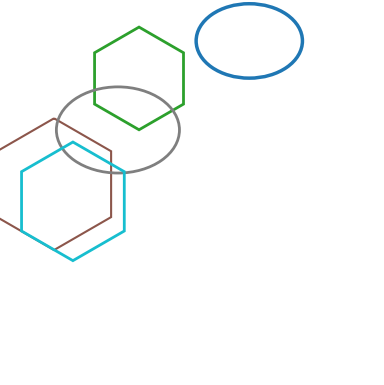[{"shape": "oval", "thickness": 2.5, "radius": 0.69, "center": [0.648, 0.894]}, {"shape": "hexagon", "thickness": 2, "radius": 0.67, "center": [0.361, 0.796]}, {"shape": "hexagon", "thickness": 1.5, "radius": 0.86, "center": [0.14, 0.522]}, {"shape": "oval", "thickness": 2, "radius": 0.8, "center": [0.306, 0.662]}, {"shape": "hexagon", "thickness": 2, "radius": 0.77, "center": [0.189, 0.477]}]